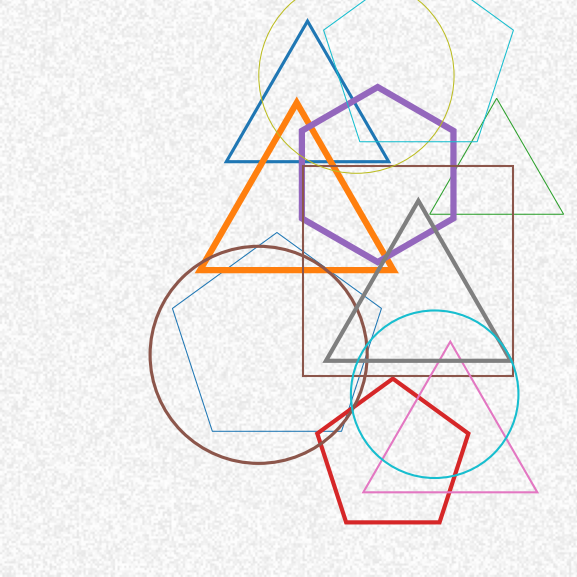[{"shape": "pentagon", "thickness": 0.5, "radius": 0.95, "center": [0.48, 0.406]}, {"shape": "triangle", "thickness": 1.5, "radius": 0.81, "center": [0.533, 0.8]}, {"shape": "triangle", "thickness": 3, "radius": 0.97, "center": [0.514, 0.628]}, {"shape": "triangle", "thickness": 0.5, "radius": 0.67, "center": [0.86, 0.695]}, {"shape": "pentagon", "thickness": 2, "radius": 0.69, "center": [0.68, 0.206]}, {"shape": "hexagon", "thickness": 3, "radius": 0.76, "center": [0.654, 0.697]}, {"shape": "circle", "thickness": 1.5, "radius": 0.94, "center": [0.448, 0.385]}, {"shape": "square", "thickness": 1, "radius": 0.91, "center": [0.706, 0.529]}, {"shape": "triangle", "thickness": 1, "radius": 0.87, "center": [0.78, 0.234]}, {"shape": "triangle", "thickness": 2, "radius": 0.92, "center": [0.724, 0.467]}, {"shape": "circle", "thickness": 0.5, "radius": 0.85, "center": [0.617, 0.868]}, {"shape": "circle", "thickness": 1, "radius": 0.73, "center": [0.753, 0.316]}, {"shape": "pentagon", "thickness": 0.5, "radius": 0.86, "center": [0.725, 0.894]}]